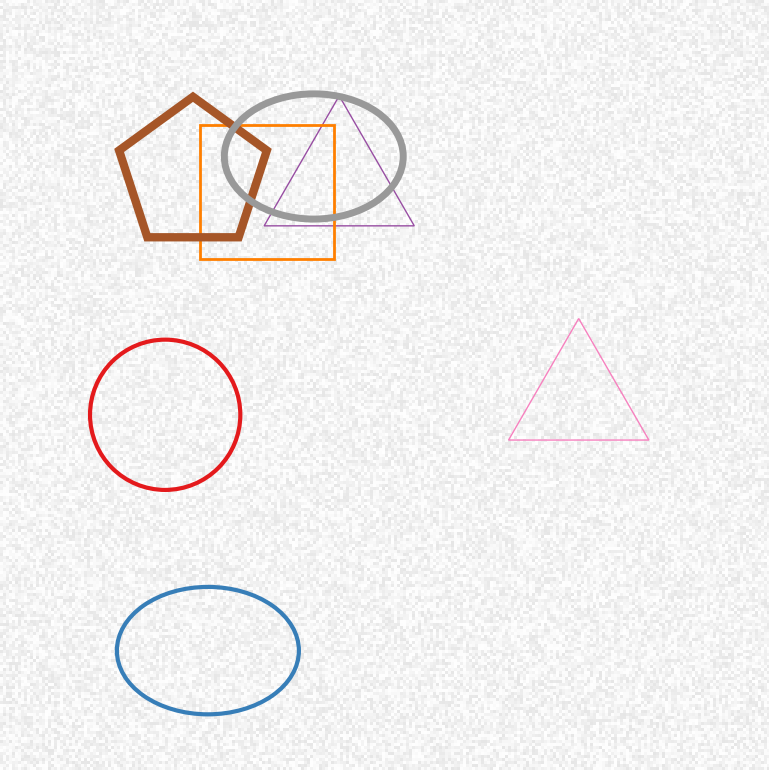[{"shape": "circle", "thickness": 1.5, "radius": 0.49, "center": [0.215, 0.461]}, {"shape": "oval", "thickness": 1.5, "radius": 0.59, "center": [0.27, 0.155]}, {"shape": "triangle", "thickness": 0.5, "radius": 0.56, "center": [0.441, 0.763]}, {"shape": "square", "thickness": 1, "radius": 0.44, "center": [0.347, 0.751]}, {"shape": "pentagon", "thickness": 3, "radius": 0.5, "center": [0.251, 0.773]}, {"shape": "triangle", "thickness": 0.5, "radius": 0.53, "center": [0.752, 0.481]}, {"shape": "oval", "thickness": 2.5, "radius": 0.58, "center": [0.408, 0.797]}]